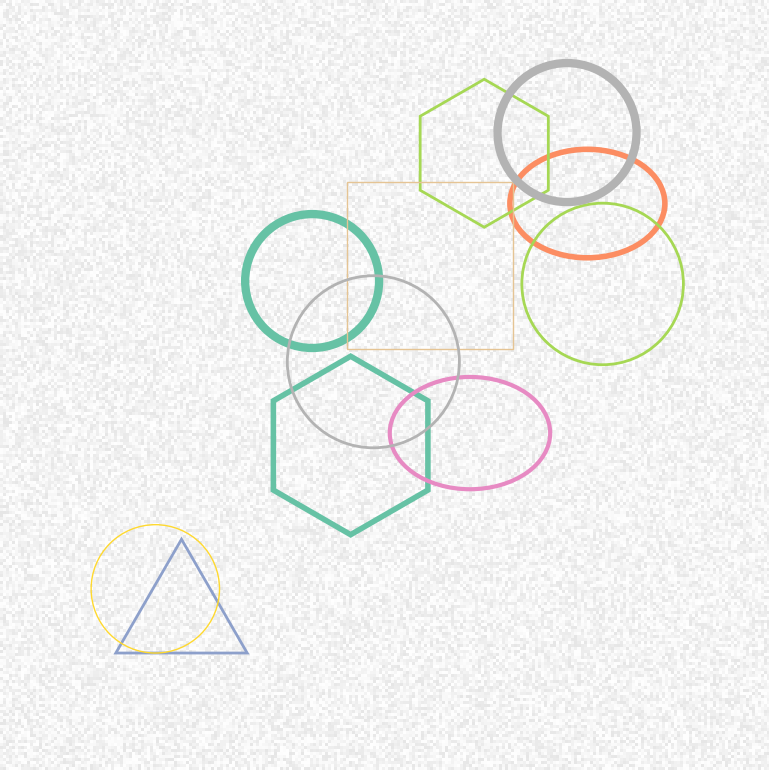[{"shape": "hexagon", "thickness": 2, "radius": 0.58, "center": [0.455, 0.421]}, {"shape": "circle", "thickness": 3, "radius": 0.43, "center": [0.405, 0.635]}, {"shape": "oval", "thickness": 2, "radius": 0.5, "center": [0.763, 0.736]}, {"shape": "triangle", "thickness": 1, "radius": 0.49, "center": [0.236, 0.201]}, {"shape": "oval", "thickness": 1.5, "radius": 0.52, "center": [0.61, 0.438]}, {"shape": "hexagon", "thickness": 1, "radius": 0.48, "center": [0.629, 0.801]}, {"shape": "circle", "thickness": 1, "radius": 0.52, "center": [0.783, 0.631]}, {"shape": "circle", "thickness": 0.5, "radius": 0.42, "center": [0.202, 0.235]}, {"shape": "square", "thickness": 0.5, "radius": 0.54, "center": [0.558, 0.655]}, {"shape": "circle", "thickness": 3, "radius": 0.45, "center": [0.736, 0.828]}, {"shape": "circle", "thickness": 1, "radius": 0.56, "center": [0.485, 0.53]}]